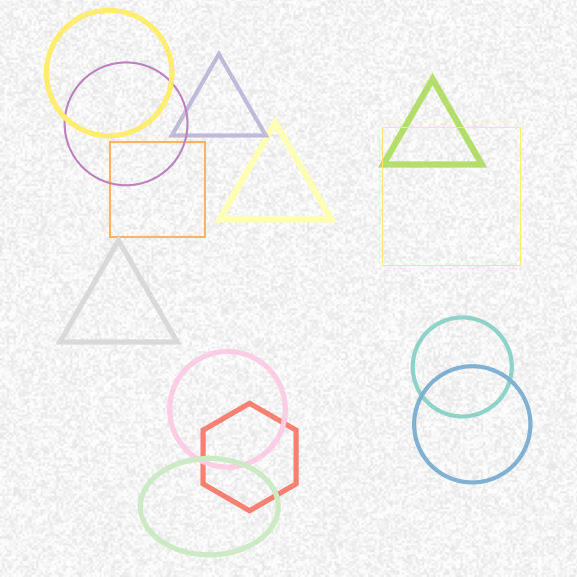[{"shape": "circle", "thickness": 2, "radius": 0.43, "center": [0.8, 0.364]}, {"shape": "triangle", "thickness": 3, "radius": 0.56, "center": [0.477, 0.675]}, {"shape": "triangle", "thickness": 2, "radius": 0.47, "center": [0.379, 0.811]}, {"shape": "hexagon", "thickness": 2.5, "radius": 0.47, "center": [0.432, 0.208]}, {"shape": "circle", "thickness": 2, "radius": 0.5, "center": [0.818, 0.264]}, {"shape": "square", "thickness": 1, "radius": 0.41, "center": [0.273, 0.671]}, {"shape": "triangle", "thickness": 3, "radius": 0.49, "center": [0.749, 0.764]}, {"shape": "circle", "thickness": 2.5, "radius": 0.5, "center": [0.394, 0.29]}, {"shape": "triangle", "thickness": 2.5, "radius": 0.59, "center": [0.205, 0.466]}, {"shape": "circle", "thickness": 1, "radius": 0.53, "center": [0.218, 0.785]}, {"shape": "oval", "thickness": 2.5, "radius": 0.6, "center": [0.362, 0.122]}, {"shape": "square", "thickness": 0.5, "radius": 0.6, "center": [0.781, 0.66]}, {"shape": "circle", "thickness": 2.5, "radius": 0.54, "center": [0.189, 0.873]}]